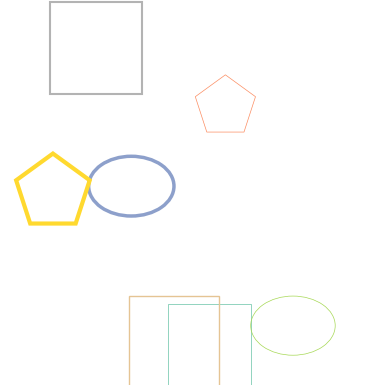[{"shape": "square", "thickness": 0.5, "radius": 0.54, "center": [0.545, 0.102]}, {"shape": "pentagon", "thickness": 0.5, "radius": 0.41, "center": [0.585, 0.723]}, {"shape": "oval", "thickness": 2.5, "radius": 0.55, "center": [0.341, 0.517]}, {"shape": "oval", "thickness": 0.5, "radius": 0.55, "center": [0.761, 0.154]}, {"shape": "pentagon", "thickness": 3, "radius": 0.5, "center": [0.137, 0.501]}, {"shape": "square", "thickness": 1, "radius": 0.58, "center": [0.451, 0.114]}, {"shape": "square", "thickness": 1.5, "radius": 0.6, "center": [0.25, 0.876]}]